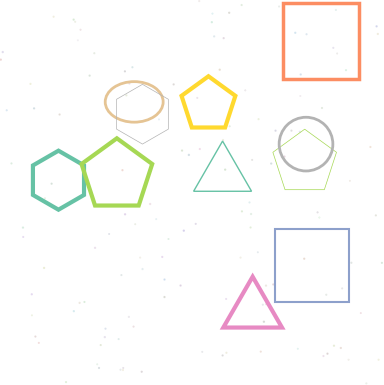[{"shape": "hexagon", "thickness": 3, "radius": 0.38, "center": [0.152, 0.532]}, {"shape": "triangle", "thickness": 1, "radius": 0.43, "center": [0.578, 0.547]}, {"shape": "square", "thickness": 2.5, "radius": 0.49, "center": [0.833, 0.893]}, {"shape": "square", "thickness": 1.5, "radius": 0.48, "center": [0.809, 0.311]}, {"shape": "triangle", "thickness": 3, "radius": 0.44, "center": [0.656, 0.193]}, {"shape": "pentagon", "thickness": 0.5, "radius": 0.43, "center": [0.791, 0.578]}, {"shape": "pentagon", "thickness": 3, "radius": 0.48, "center": [0.304, 0.544]}, {"shape": "pentagon", "thickness": 3, "radius": 0.37, "center": [0.541, 0.728]}, {"shape": "oval", "thickness": 2, "radius": 0.38, "center": [0.349, 0.735]}, {"shape": "circle", "thickness": 2, "radius": 0.35, "center": [0.795, 0.626]}, {"shape": "hexagon", "thickness": 0.5, "radius": 0.39, "center": [0.37, 0.703]}]